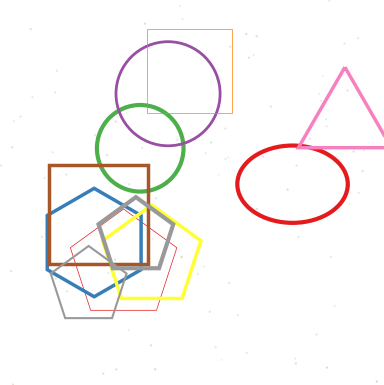[{"shape": "oval", "thickness": 3, "radius": 0.72, "center": [0.76, 0.522]}, {"shape": "pentagon", "thickness": 0.5, "radius": 0.73, "center": [0.321, 0.312]}, {"shape": "hexagon", "thickness": 2.5, "radius": 0.7, "center": [0.245, 0.37]}, {"shape": "circle", "thickness": 3, "radius": 0.56, "center": [0.364, 0.615]}, {"shape": "circle", "thickness": 2, "radius": 0.68, "center": [0.436, 0.757]}, {"shape": "square", "thickness": 0.5, "radius": 0.55, "center": [0.492, 0.816]}, {"shape": "pentagon", "thickness": 2.5, "radius": 0.67, "center": [0.394, 0.333]}, {"shape": "square", "thickness": 2.5, "radius": 0.64, "center": [0.257, 0.444]}, {"shape": "triangle", "thickness": 2.5, "radius": 0.7, "center": [0.896, 0.686]}, {"shape": "pentagon", "thickness": 1.5, "radius": 0.52, "center": [0.23, 0.257]}, {"shape": "pentagon", "thickness": 3, "radius": 0.51, "center": [0.353, 0.386]}]